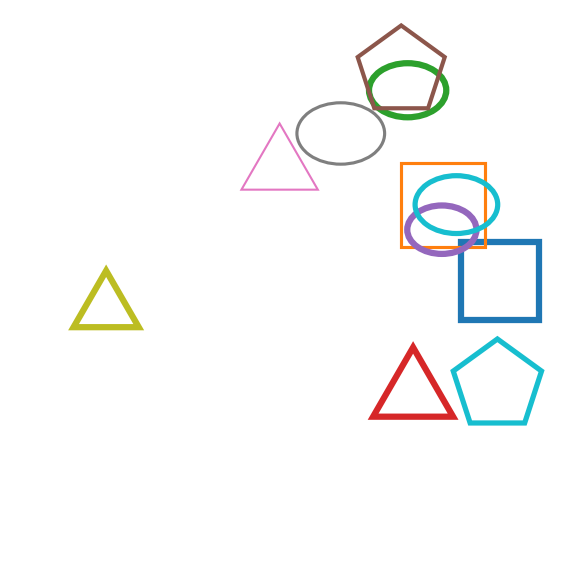[{"shape": "square", "thickness": 3, "radius": 0.34, "center": [0.866, 0.513]}, {"shape": "square", "thickness": 1.5, "radius": 0.36, "center": [0.767, 0.644]}, {"shape": "oval", "thickness": 3, "radius": 0.33, "center": [0.706, 0.843]}, {"shape": "triangle", "thickness": 3, "radius": 0.4, "center": [0.715, 0.318]}, {"shape": "oval", "thickness": 3, "radius": 0.3, "center": [0.765, 0.601]}, {"shape": "pentagon", "thickness": 2, "radius": 0.4, "center": [0.695, 0.876]}, {"shape": "triangle", "thickness": 1, "radius": 0.38, "center": [0.484, 0.709]}, {"shape": "oval", "thickness": 1.5, "radius": 0.38, "center": [0.59, 0.768]}, {"shape": "triangle", "thickness": 3, "radius": 0.33, "center": [0.184, 0.465]}, {"shape": "oval", "thickness": 2.5, "radius": 0.36, "center": [0.79, 0.645]}, {"shape": "pentagon", "thickness": 2.5, "radius": 0.4, "center": [0.861, 0.332]}]